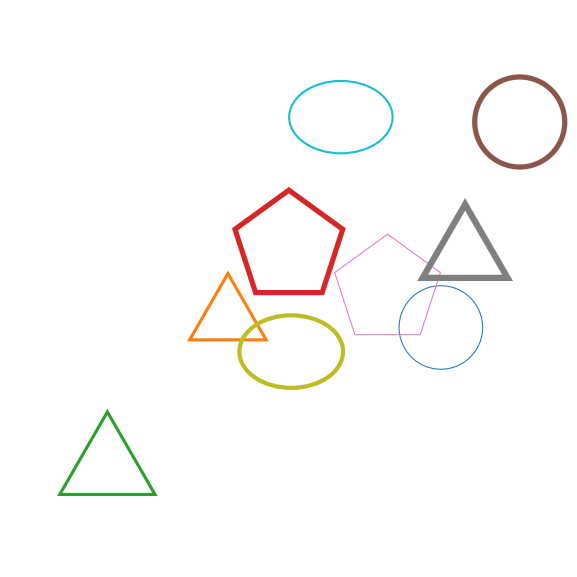[{"shape": "circle", "thickness": 0.5, "radius": 0.36, "center": [0.763, 0.432]}, {"shape": "triangle", "thickness": 1.5, "radius": 0.38, "center": [0.395, 0.449]}, {"shape": "triangle", "thickness": 1.5, "radius": 0.48, "center": [0.186, 0.191]}, {"shape": "pentagon", "thickness": 2.5, "radius": 0.49, "center": [0.5, 0.572]}, {"shape": "circle", "thickness": 2.5, "radius": 0.39, "center": [0.9, 0.788]}, {"shape": "pentagon", "thickness": 0.5, "radius": 0.48, "center": [0.671, 0.497]}, {"shape": "triangle", "thickness": 3, "radius": 0.42, "center": [0.805, 0.56]}, {"shape": "oval", "thickness": 2, "radius": 0.45, "center": [0.504, 0.39]}, {"shape": "oval", "thickness": 1, "radius": 0.45, "center": [0.59, 0.796]}]